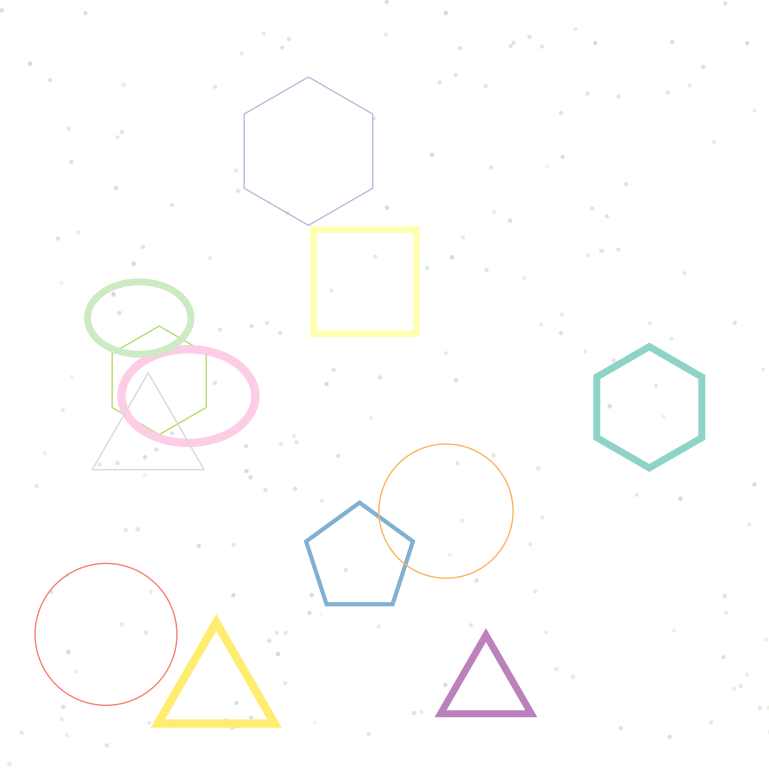[{"shape": "hexagon", "thickness": 2.5, "radius": 0.39, "center": [0.843, 0.471]}, {"shape": "square", "thickness": 2.5, "radius": 0.33, "center": [0.473, 0.635]}, {"shape": "hexagon", "thickness": 0.5, "radius": 0.48, "center": [0.401, 0.804]}, {"shape": "circle", "thickness": 0.5, "radius": 0.46, "center": [0.138, 0.176]}, {"shape": "pentagon", "thickness": 1.5, "radius": 0.36, "center": [0.467, 0.274]}, {"shape": "circle", "thickness": 0.5, "radius": 0.44, "center": [0.579, 0.336]}, {"shape": "hexagon", "thickness": 0.5, "radius": 0.35, "center": [0.207, 0.506]}, {"shape": "oval", "thickness": 3, "radius": 0.43, "center": [0.245, 0.486]}, {"shape": "triangle", "thickness": 0.5, "radius": 0.42, "center": [0.192, 0.432]}, {"shape": "triangle", "thickness": 2.5, "radius": 0.34, "center": [0.631, 0.107]}, {"shape": "oval", "thickness": 2.5, "radius": 0.34, "center": [0.181, 0.587]}, {"shape": "triangle", "thickness": 3, "radius": 0.44, "center": [0.281, 0.104]}]